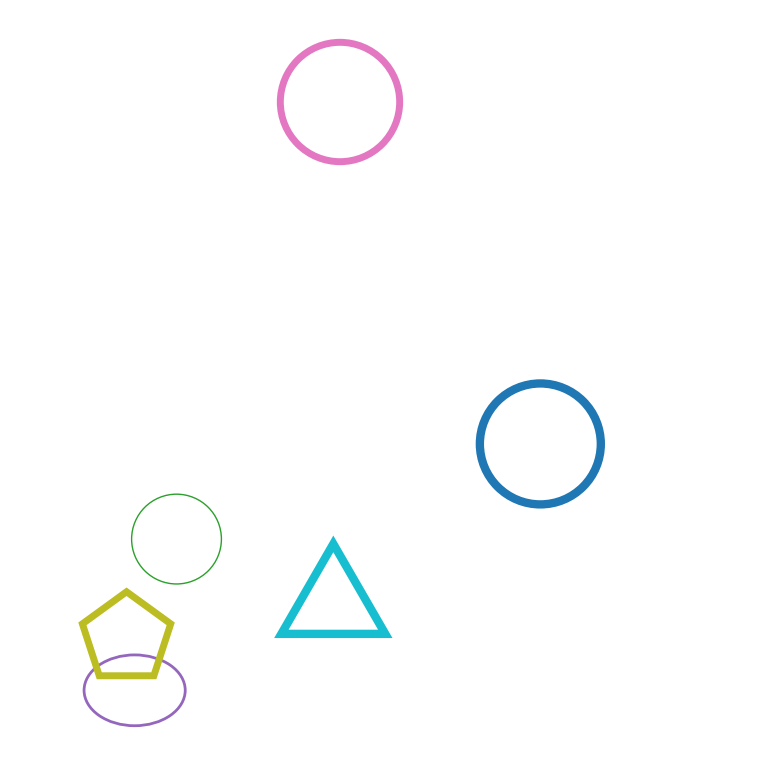[{"shape": "circle", "thickness": 3, "radius": 0.39, "center": [0.702, 0.423]}, {"shape": "circle", "thickness": 0.5, "radius": 0.29, "center": [0.229, 0.3]}, {"shape": "oval", "thickness": 1, "radius": 0.33, "center": [0.175, 0.103]}, {"shape": "circle", "thickness": 2.5, "radius": 0.39, "center": [0.442, 0.868]}, {"shape": "pentagon", "thickness": 2.5, "radius": 0.3, "center": [0.164, 0.171]}, {"shape": "triangle", "thickness": 3, "radius": 0.39, "center": [0.433, 0.216]}]